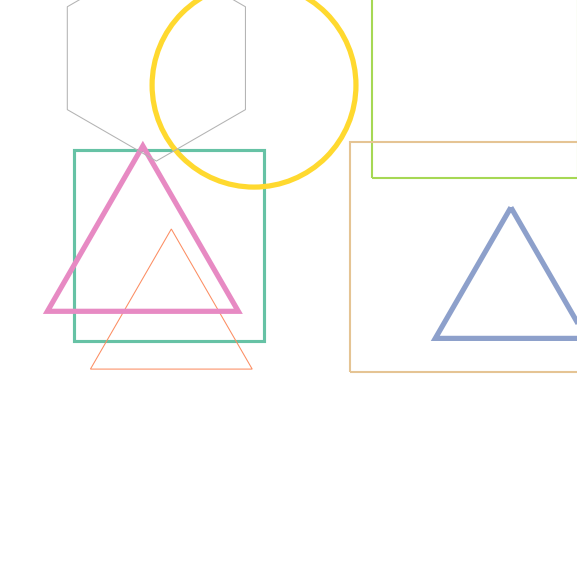[{"shape": "square", "thickness": 1.5, "radius": 0.82, "center": [0.292, 0.574]}, {"shape": "triangle", "thickness": 0.5, "radius": 0.81, "center": [0.297, 0.441]}, {"shape": "triangle", "thickness": 2.5, "radius": 0.76, "center": [0.885, 0.489]}, {"shape": "triangle", "thickness": 2.5, "radius": 0.95, "center": [0.247, 0.556]}, {"shape": "square", "thickness": 1, "radius": 0.89, "center": [0.823, 0.869]}, {"shape": "circle", "thickness": 2.5, "radius": 0.88, "center": [0.44, 0.852]}, {"shape": "square", "thickness": 1, "radius": 0.99, "center": [0.805, 0.554]}, {"shape": "hexagon", "thickness": 0.5, "radius": 0.89, "center": [0.271, 0.898]}]